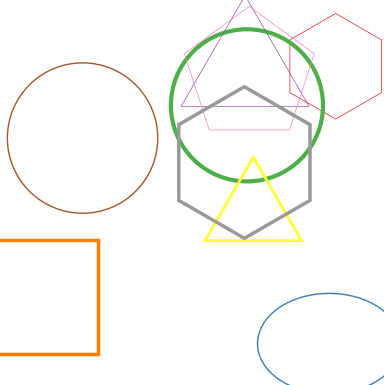[{"shape": "hexagon", "thickness": 0.5, "radius": 0.69, "center": [0.872, 0.828]}, {"shape": "oval", "thickness": 1, "radius": 0.93, "center": [0.855, 0.108]}, {"shape": "circle", "thickness": 3, "radius": 0.99, "center": [0.641, 0.726]}, {"shape": "triangle", "thickness": 0.5, "radius": 0.96, "center": [0.637, 0.82]}, {"shape": "square", "thickness": 2.5, "radius": 0.74, "center": [0.106, 0.229]}, {"shape": "triangle", "thickness": 2, "radius": 0.72, "center": [0.658, 0.447]}, {"shape": "circle", "thickness": 1, "radius": 0.98, "center": [0.214, 0.641]}, {"shape": "pentagon", "thickness": 0.5, "radius": 0.89, "center": [0.648, 0.806]}, {"shape": "hexagon", "thickness": 2.5, "radius": 0.98, "center": [0.635, 0.578]}]